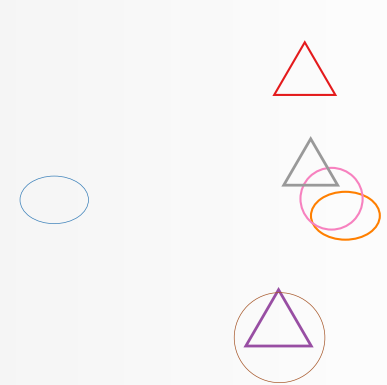[{"shape": "triangle", "thickness": 1.5, "radius": 0.46, "center": [0.787, 0.799]}, {"shape": "oval", "thickness": 0.5, "radius": 0.44, "center": [0.14, 0.481]}, {"shape": "triangle", "thickness": 2, "radius": 0.49, "center": [0.719, 0.15]}, {"shape": "oval", "thickness": 1.5, "radius": 0.44, "center": [0.891, 0.44]}, {"shape": "circle", "thickness": 0.5, "radius": 0.58, "center": [0.721, 0.123]}, {"shape": "circle", "thickness": 1.5, "radius": 0.4, "center": [0.856, 0.484]}, {"shape": "triangle", "thickness": 2, "radius": 0.4, "center": [0.802, 0.559]}]